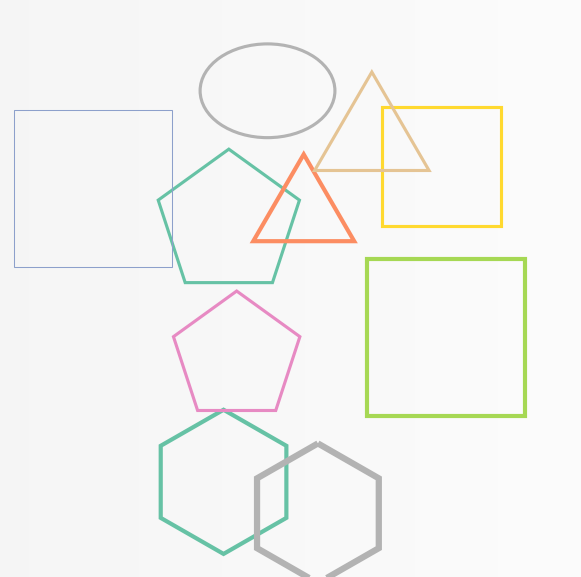[{"shape": "hexagon", "thickness": 2, "radius": 0.62, "center": [0.385, 0.165]}, {"shape": "pentagon", "thickness": 1.5, "radius": 0.64, "center": [0.394, 0.613]}, {"shape": "triangle", "thickness": 2, "radius": 0.5, "center": [0.523, 0.632]}, {"shape": "square", "thickness": 0.5, "radius": 0.68, "center": [0.16, 0.673]}, {"shape": "pentagon", "thickness": 1.5, "radius": 0.57, "center": [0.407, 0.381]}, {"shape": "square", "thickness": 2, "radius": 0.68, "center": [0.768, 0.414]}, {"shape": "square", "thickness": 1.5, "radius": 0.51, "center": [0.76, 0.711]}, {"shape": "triangle", "thickness": 1.5, "radius": 0.57, "center": [0.64, 0.761]}, {"shape": "hexagon", "thickness": 3, "radius": 0.6, "center": [0.547, 0.11]}, {"shape": "oval", "thickness": 1.5, "radius": 0.58, "center": [0.46, 0.842]}]